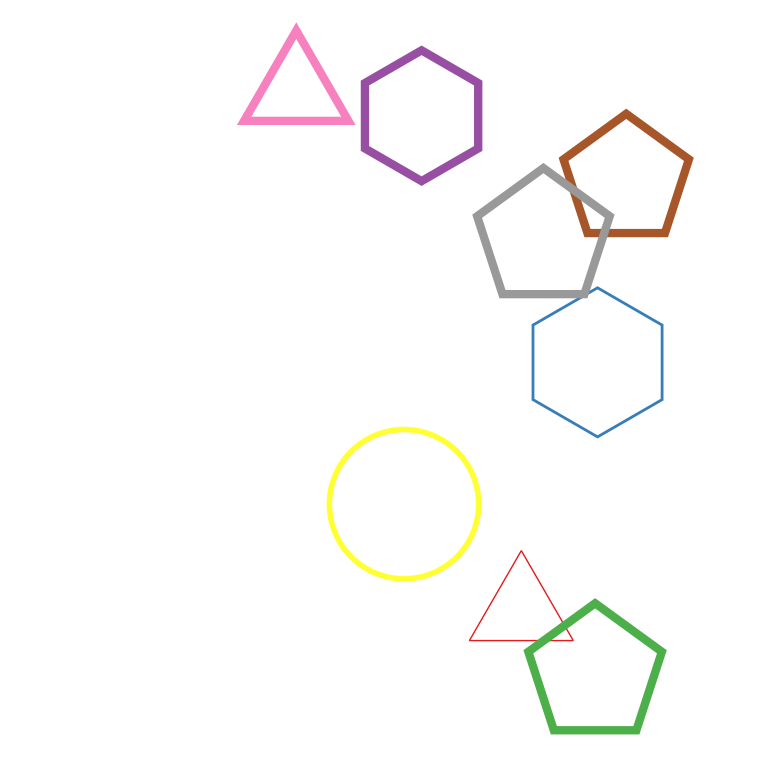[{"shape": "triangle", "thickness": 0.5, "radius": 0.39, "center": [0.677, 0.207]}, {"shape": "hexagon", "thickness": 1, "radius": 0.48, "center": [0.776, 0.529]}, {"shape": "pentagon", "thickness": 3, "radius": 0.46, "center": [0.773, 0.125]}, {"shape": "hexagon", "thickness": 3, "radius": 0.42, "center": [0.547, 0.85]}, {"shape": "circle", "thickness": 2, "radius": 0.48, "center": [0.525, 0.345]}, {"shape": "pentagon", "thickness": 3, "radius": 0.43, "center": [0.813, 0.767]}, {"shape": "triangle", "thickness": 3, "radius": 0.39, "center": [0.385, 0.882]}, {"shape": "pentagon", "thickness": 3, "radius": 0.45, "center": [0.706, 0.691]}]